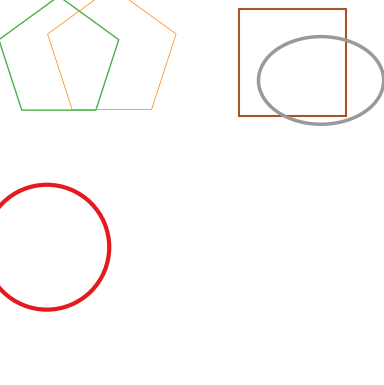[{"shape": "circle", "thickness": 3, "radius": 0.81, "center": [0.122, 0.358]}, {"shape": "pentagon", "thickness": 1, "radius": 0.82, "center": [0.153, 0.846]}, {"shape": "pentagon", "thickness": 0.5, "radius": 0.88, "center": [0.291, 0.857]}, {"shape": "square", "thickness": 1.5, "radius": 0.69, "center": [0.759, 0.838]}, {"shape": "oval", "thickness": 2.5, "radius": 0.81, "center": [0.834, 0.791]}]